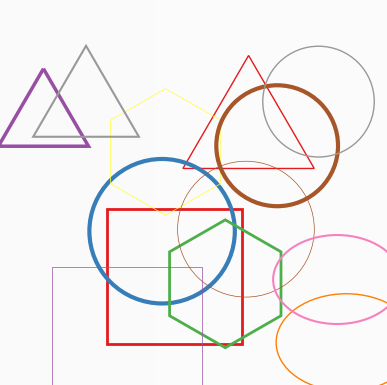[{"shape": "triangle", "thickness": 1, "radius": 0.98, "center": [0.641, 0.66]}, {"shape": "square", "thickness": 2, "radius": 0.87, "center": [0.451, 0.282]}, {"shape": "circle", "thickness": 3, "radius": 0.94, "center": [0.418, 0.399]}, {"shape": "hexagon", "thickness": 2, "radius": 0.83, "center": [0.581, 0.263]}, {"shape": "square", "thickness": 0.5, "radius": 0.96, "center": [0.327, 0.113]}, {"shape": "triangle", "thickness": 2.5, "radius": 0.67, "center": [0.112, 0.687]}, {"shape": "oval", "thickness": 1, "radius": 0.9, "center": [0.894, 0.11]}, {"shape": "hexagon", "thickness": 0.5, "radius": 0.82, "center": [0.427, 0.605]}, {"shape": "circle", "thickness": 3, "radius": 0.79, "center": [0.715, 0.621]}, {"shape": "circle", "thickness": 0.5, "radius": 0.88, "center": [0.635, 0.405]}, {"shape": "oval", "thickness": 1.5, "radius": 0.83, "center": [0.87, 0.274]}, {"shape": "triangle", "thickness": 1.5, "radius": 0.79, "center": [0.222, 0.724]}, {"shape": "circle", "thickness": 1, "radius": 0.72, "center": [0.822, 0.736]}]